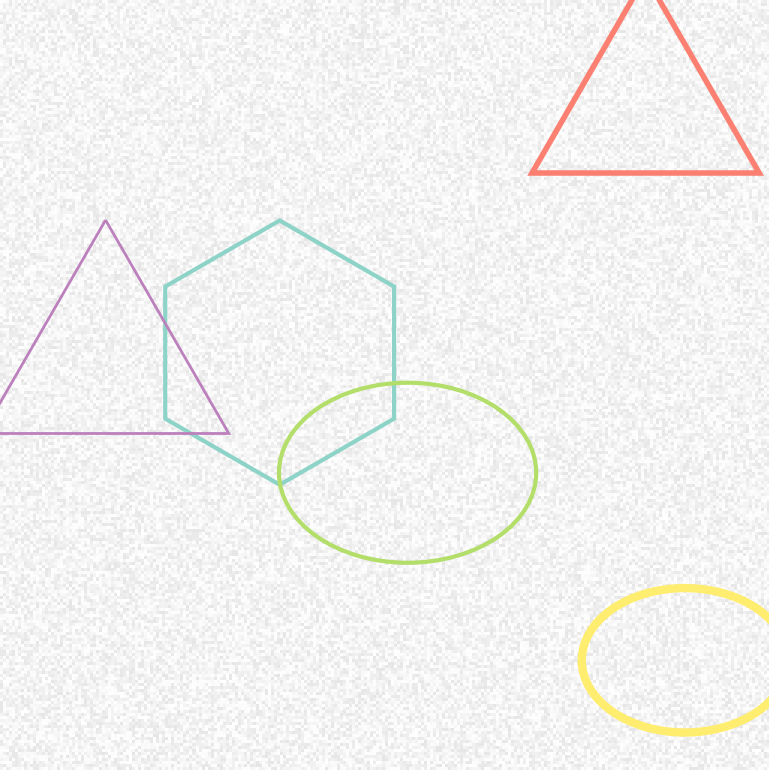[{"shape": "hexagon", "thickness": 1.5, "radius": 0.86, "center": [0.363, 0.542]}, {"shape": "triangle", "thickness": 2, "radius": 0.85, "center": [0.838, 0.86]}, {"shape": "oval", "thickness": 1.5, "radius": 0.84, "center": [0.529, 0.386]}, {"shape": "triangle", "thickness": 1, "radius": 0.92, "center": [0.137, 0.529]}, {"shape": "oval", "thickness": 3, "radius": 0.67, "center": [0.89, 0.142]}]